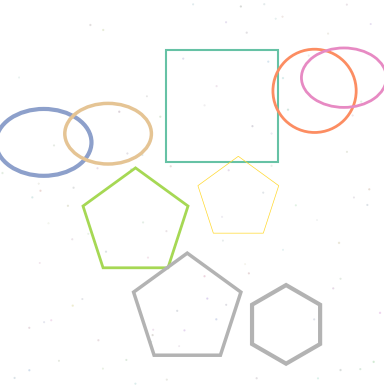[{"shape": "square", "thickness": 1.5, "radius": 0.72, "center": [0.576, 0.725]}, {"shape": "circle", "thickness": 2, "radius": 0.54, "center": [0.817, 0.764]}, {"shape": "oval", "thickness": 3, "radius": 0.62, "center": [0.114, 0.63]}, {"shape": "oval", "thickness": 2, "radius": 0.55, "center": [0.893, 0.798]}, {"shape": "pentagon", "thickness": 2, "radius": 0.72, "center": [0.352, 0.42]}, {"shape": "pentagon", "thickness": 0.5, "radius": 0.55, "center": [0.619, 0.484]}, {"shape": "oval", "thickness": 2.5, "radius": 0.56, "center": [0.281, 0.653]}, {"shape": "pentagon", "thickness": 2.5, "radius": 0.73, "center": [0.486, 0.196]}, {"shape": "hexagon", "thickness": 3, "radius": 0.51, "center": [0.743, 0.157]}]